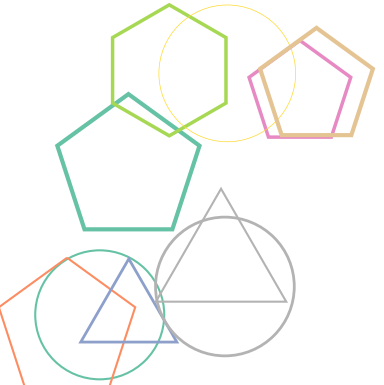[{"shape": "pentagon", "thickness": 3, "radius": 0.97, "center": [0.334, 0.561]}, {"shape": "circle", "thickness": 1.5, "radius": 0.84, "center": [0.259, 0.182]}, {"shape": "pentagon", "thickness": 1.5, "radius": 0.93, "center": [0.174, 0.144]}, {"shape": "triangle", "thickness": 2, "radius": 0.72, "center": [0.335, 0.184]}, {"shape": "pentagon", "thickness": 2.5, "radius": 0.69, "center": [0.779, 0.756]}, {"shape": "hexagon", "thickness": 2.5, "radius": 0.85, "center": [0.44, 0.817]}, {"shape": "circle", "thickness": 0.5, "radius": 0.89, "center": [0.59, 0.809]}, {"shape": "pentagon", "thickness": 3, "radius": 0.77, "center": [0.822, 0.774]}, {"shape": "triangle", "thickness": 1.5, "radius": 0.98, "center": [0.574, 0.314]}, {"shape": "circle", "thickness": 2, "radius": 0.9, "center": [0.584, 0.256]}]